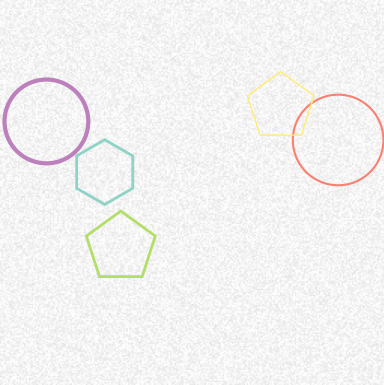[{"shape": "hexagon", "thickness": 2, "radius": 0.42, "center": [0.272, 0.553]}, {"shape": "circle", "thickness": 1.5, "radius": 0.59, "center": [0.878, 0.636]}, {"shape": "pentagon", "thickness": 2, "radius": 0.47, "center": [0.314, 0.358]}, {"shape": "circle", "thickness": 3, "radius": 0.54, "center": [0.121, 0.685]}, {"shape": "pentagon", "thickness": 1, "radius": 0.46, "center": [0.729, 0.723]}]